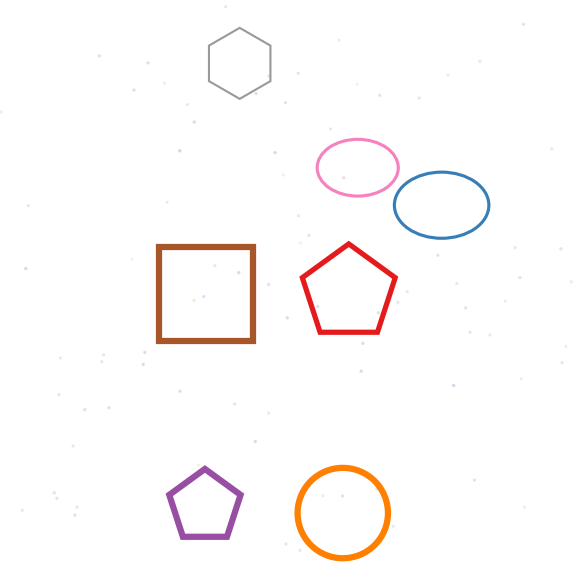[{"shape": "pentagon", "thickness": 2.5, "radius": 0.42, "center": [0.604, 0.492]}, {"shape": "oval", "thickness": 1.5, "radius": 0.41, "center": [0.765, 0.644]}, {"shape": "pentagon", "thickness": 3, "radius": 0.32, "center": [0.355, 0.122]}, {"shape": "circle", "thickness": 3, "radius": 0.39, "center": [0.594, 0.111]}, {"shape": "square", "thickness": 3, "radius": 0.41, "center": [0.356, 0.49]}, {"shape": "oval", "thickness": 1.5, "radius": 0.35, "center": [0.619, 0.709]}, {"shape": "hexagon", "thickness": 1, "radius": 0.31, "center": [0.415, 0.889]}]